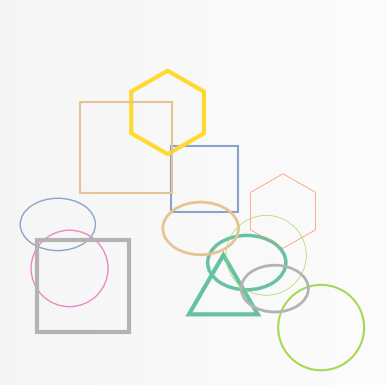[{"shape": "oval", "thickness": 2.5, "radius": 0.5, "center": [0.637, 0.318]}, {"shape": "triangle", "thickness": 3, "radius": 0.51, "center": [0.576, 0.235]}, {"shape": "hexagon", "thickness": 0.5, "radius": 0.48, "center": [0.73, 0.452]}, {"shape": "oval", "thickness": 1, "radius": 0.49, "center": [0.149, 0.417]}, {"shape": "square", "thickness": 1.5, "radius": 0.43, "center": [0.528, 0.535]}, {"shape": "circle", "thickness": 1, "radius": 0.5, "center": [0.179, 0.303]}, {"shape": "circle", "thickness": 1.5, "radius": 0.55, "center": [0.829, 0.149]}, {"shape": "circle", "thickness": 0.5, "radius": 0.52, "center": [0.687, 0.337]}, {"shape": "hexagon", "thickness": 3, "radius": 0.54, "center": [0.433, 0.708]}, {"shape": "square", "thickness": 1.5, "radius": 0.59, "center": [0.326, 0.616]}, {"shape": "oval", "thickness": 2, "radius": 0.49, "center": [0.518, 0.407]}, {"shape": "oval", "thickness": 2, "radius": 0.43, "center": [0.709, 0.25]}, {"shape": "square", "thickness": 3, "radius": 0.6, "center": [0.215, 0.256]}]